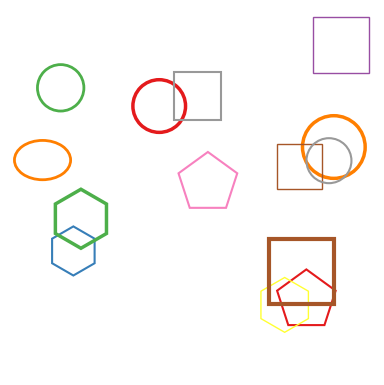[{"shape": "circle", "thickness": 2.5, "radius": 0.34, "center": [0.414, 0.725]}, {"shape": "pentagon", "thickness": 1.5, "radius": 0.4, "center": [0.796, 0.22]}, {"shape": "hexagon", "thickness": 1.5, "radius": 0.32, "center": [0.191, 0.348]}, {"shape": "circle", "thickness": 2, "radius": 0.3, "center": [0.158, 0.772]}, {"shape": "hexagon", "thickness": 2.5, "radius": 0.38, "center": [0.21, 0.432]}, {"shape": "square", "thickness": 1, "radius": 0.36, "center": [0.885, 0.882]}, {"shape": "circle", "thickness": 2.5, "radius": 0.41, "center": [0.867, 0.618]}, {"shape": "oval", "thickness": 2, "radius": 0.36, "center": [0.11, 0.584]}, {"shape": "hexagon", "thickness": 1, "radius": 0.36, "center": [0.739, 0.208]}, {"shape": "square", "thickness": 3, "radius": 0.42, "center": [0.783, 0.295]}, {"shape": "square", "thickness": 1, "radius": 0.29, "center": [0.778, 0.568]}, {"shape": "pentagon", "thickness": 1.5, "radius": 0.4, "center": [0.54, 0.525]}, {"shape": "square", "thickness": 1.5, "radius": 0.31, "center": [0.513, 0.751]}, {"shape": "circle", "thickness": 1.5, "radius": 0.29, "center": [0.854, 0.583]}]